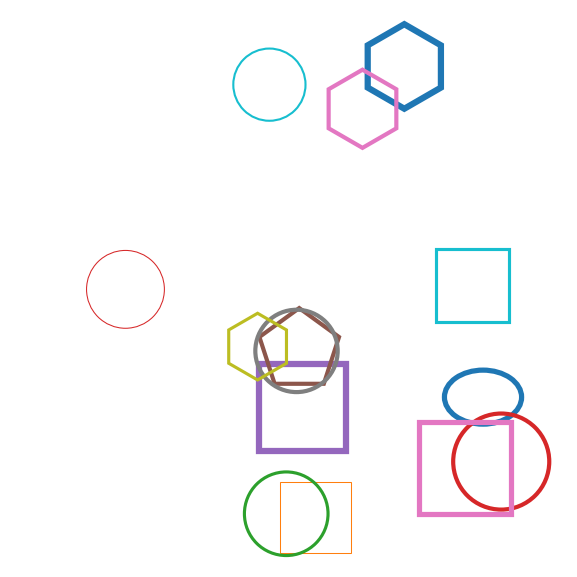[{"shape": "oval", "thickness": 2.5, "radius": 0.33, "center": [0.836, 0.311]}, {"shape": "hexagon", "thickness": 3, "radius": 0.37, "center": [0.7, 0.884]}, {"shape": "square", "thickness": 0.5, "radius": 0.31, "center": [0.546, 0.103]}, {"shape": "circle", "thickness": 1.5, "radius": 0.36, "center": [0.496, 0.11]}, {"shape": "circle", "thickness": 2, "radius": 0.42, "center": [0.868, 0.2]}, {"shape": "circle", "thickness": 0.5, "radius": 0.34, "center": [0.217, 0.498]}, {"shape": "square", "thickness": 3, "radius": 0.38, "center": [0.524, 0.293]}, {"shape": "pentagon", "thickness": 2, "radius": 0.36, "center": [0.518, 0.393]}, {"shape": "square", "thickness": 2.5, "radius": 0.39, "center": [0.805, 0.189]}, {"shape": "hexagon", "thickness": 2, "radius": 0.34, "center": [0.628, 0.811]}, {"shape": "circle", "thickness": 2, "radius": 0.36, "center": [0.513, 0.391]}, {"shape": "hexagon", "thickness": 1.5, "radius": 0.29, "center": [0.446, 0.399]}, {"shape": "square", "thickness": 1.5, "radius": 0.32, "center": [0.819, 0.504]}, {"shape": "circle", "thickness": 1, "radius": 0.31, "center": [0.467, 0.853]}]